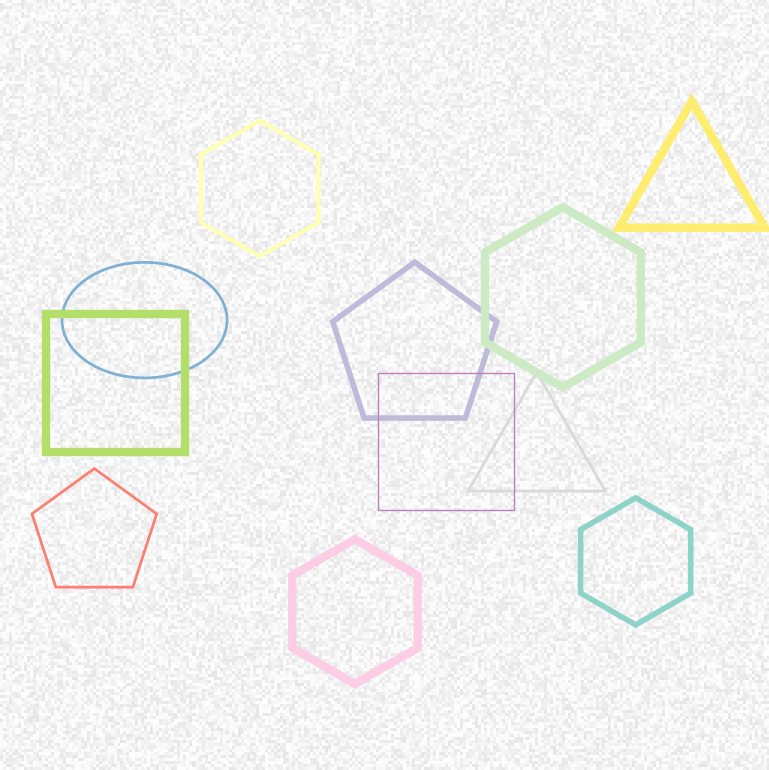[{"shape": "hexagon", "thickness": 2, "radius": 0.41, "center": [0.826, 0.271]}, {"shape": "hexagon", "thickness": 1.5, "radius": 0.44, "center": [0.337, 0.755]}, {"shape": "pentagon", "thickness": 2, "radius": 0.56, "center": [0.539, 0.548]}, {"shape": "pentagon", "thickness": 1, "radius": 0.43, "center": [0.123, 0.306]}, {"shape": "oval", "thickness": 1, "radius": 0.54, "center": [0.188, 0.584]}, {"shape": "square", "thickness": 3, "radius": 0.45, "center": [0.15, 0.502]}, {"shape": "hexagon", "thickness": 3, "radius": 0.47, "center": [0.461, 0.206]}, {"shape": "triangle", "thickness": 1, "radius": 0.51, "center": [0.697, 0.414]}, {"shape": "square", "thickness": 0.5, "radius": 0.44, "center": [0.579, 0.427]}, {"shape": "hexagon", "thickness": 3, "radius": 0.58, "center": [0.731, 0.614]}, {"shape": "triangle", "thickness": 3, "radius": 0.55, "center": [0.898, 0.759]}]